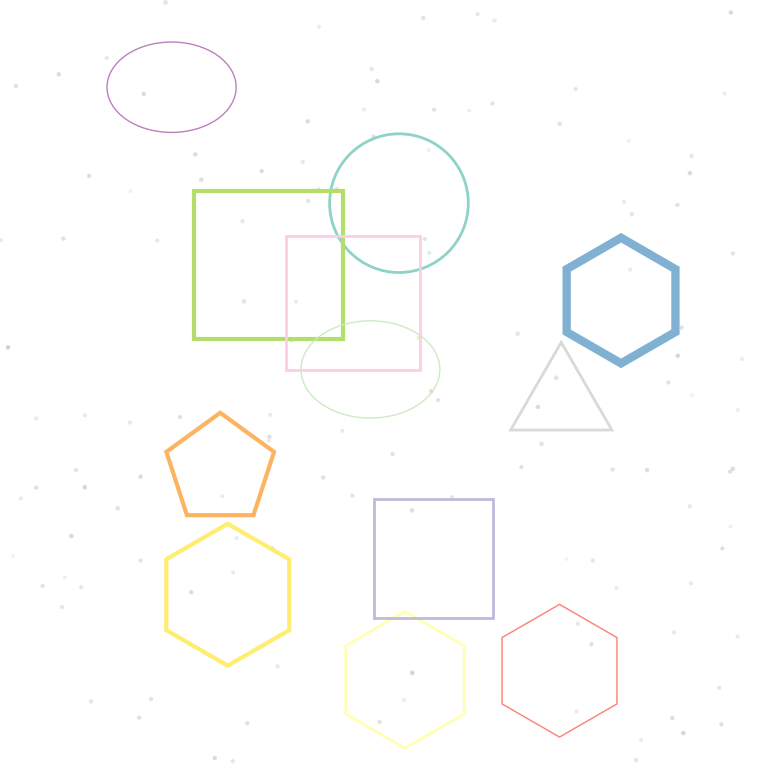[{"shape": "circle", "thickness": 1, "radius": 0.45, "center": [0.518, 0.736]}, {"shape": "hexagon", "thickness": 1, "radius": 0.44, "center": [0.526, 0.117]}, {"shape": "square", "thickness": 1, "radius": 0.39, "center": [0.563, 0.275]}, {"shape": "hexagon", "thickness": 0.5, "radius": 0.43, "center": [0.727, 0.129]}, {"shape": "hexagon", "thickness": 3, "radius": 0.41, "center": [0.807, 0.61]}, {"shape": "pentagon", "thickness": 1.5, "radius": 0.37, "center": [0.286, 0.39]}, {"shape": "square", "thickness": 1.5, "radius": 0.48, "center": [0.349, 0.656]}, {"shape": "square", "thickness": 1, "radius": 0.44, "center": [0.458, 0.606]}, {"shape": "triangle", "thickness": 1, "radius": 0.38, "center": [0.729, 0.479]}, {"shape": "oval", "thickness": 0.5, "radius": 0.42, "center": [0.223, 0.887]}, {"shape": "oval", "thickness": 0.5, "radius": 0.45, "center": [0.481, 0.52]}, {"shape": "hexagon", "thickness": 1.5, "radius": 0.46, "center": [0.296, 0.228]}]